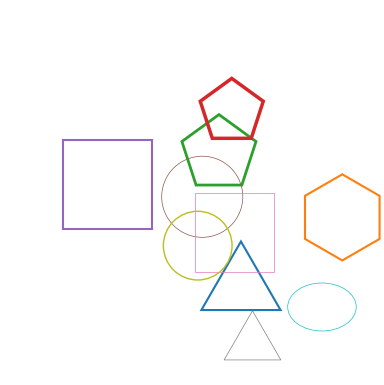[{"shape": "triangle", "thickness": 1.5, "radius": 0.59, "center": [0.626, 0.254]}, {"shape": "hexagon", "thickness": 1.5, "radius": 0.56, "center": [0.889, 0.435]}, {"shape": "pentagon", "thickness": 2, "radius": 0.51, "center": [0.569, 0.601]}, {"shape": "pentagon", "thickness": 2.5, "radius": 0.43, "center": [0.602, 0.71]}, {"shape": "square", "thickness": 1.5, "radius": 0.58, "center": [0.279, 0.521]}, {"shape": "circle", "thickness": 0.5, "radius": 0.53, "center": [0.525, 0.489]}, {"shape": "square", "thickness": 0.5, "radius": 0.51, "center": [0.61, 0.395]}, {"shape": "triangle", "thickness": 0.5, "radius": 0.43, "center": [0.656, 0.108]}, {"shape": "circle", "thickness": 1, "radius": 0.45, "center": [0.514, 0.362]}, {"shape": "oval", "thickness": 0.5, "radius": 0.44, "center": [0.836, 0.203]}]